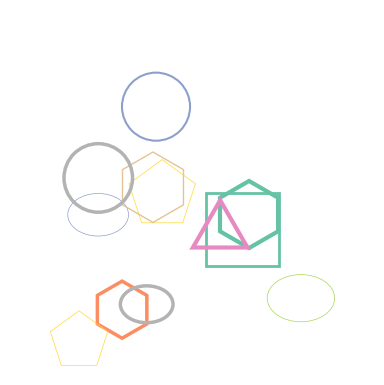[{"shape": "hexagon", "thickness": 3, "radius": 0.44, "center": [0.647, 0.443]}, {"shape": "square", "thickness": 2, "radius": 0.47, "center": [0.629, 0.404]}, {"shape": "hexagon", "thickness": 2.5, "radius": 0.37, "center": [0.317, 0.196]}, {"shape": "circle", "thickness": 1.5, "radius": 0.44, "center": [0.405, 0.723]}, {"shape": "oval", "thickness": 0.5, "radius": 0.39, "center": [0.255, 0.442]}, {"shape": "triangle", "thickness": 3, "radius": 0.41, "center": [0.572, 0.398]}, {"shape": "oval", "thickness": 0.5, "radius": 0.44, "center": [0.782, 0.225]}, {"shape": "pentagon", "thickness": 0.5, "radius": 0.45, "center": [0.421, 0.495]}, {"shape": "pentagon", "thickness": 0.5, "radius": 0.39, "center": [0.205, 0.114]}, {"shape": "hexagon", "thickness": 1, "radius": 0.46, "center": [0.397, 0.514]}, {"shape": "oval", "thickness": 2.5, "radius": 0.34, "center": [0.381, 0.21]}, {"shape": "circle", "thickness": 2.5, "radius": 0.45, "center": [0.255, 0.538]}]